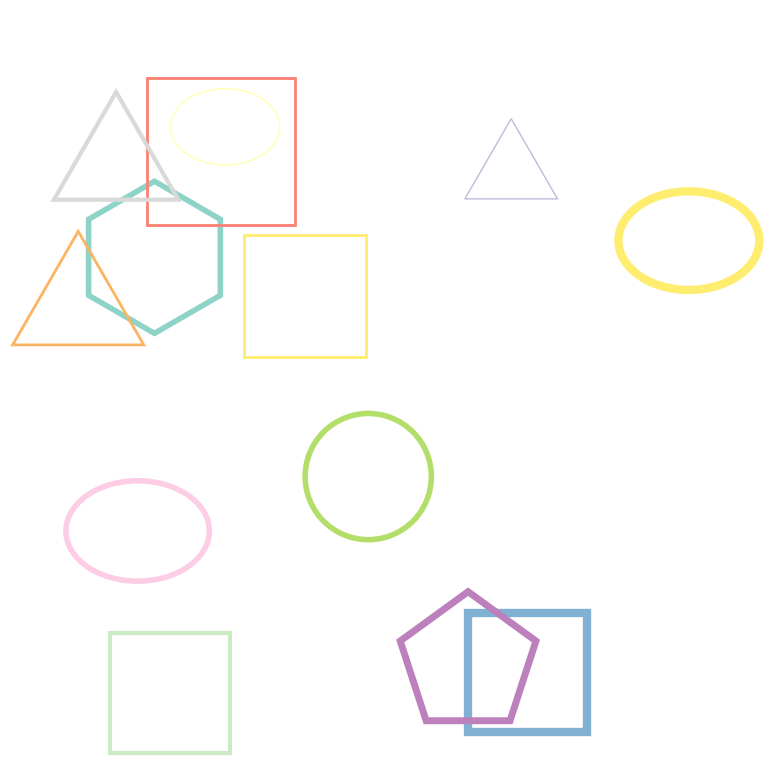[{"shape": "hexagon", "thickness": 2, "radius": 0.49, "center": [0.201, 0.666]}, {"shape": "oval", "thickness": 0.5, "radius": 0.35, "center": [0.292, 0.835]}, {"shape": "triangle", "thickness": 0.5, "radius": 0.35, "center": [0.664, 0.776]}, {"shape": "square", "thickness": 1, "radius": 0.48, "center": [0.287, 0.803]}, {"shape": "square", "thickness": 3, "radius": 0.39, "center": [0.685, 0.127]}, {"shape": "triangle", "thickness": 1, "radius": 0.49, "center": [0.102, 0.601]}, {"shape": "circle", "thickness": 2, "radius": 0.41, "center": [0.478, 0.381]}, {"shape": "oval", "thickness": 2, "radius": 0.47, "center": [0.179, 0.31]}, {"shape": "triangle", "thickness": 1.5, "radius": 0.47, "center": [0.151, 0.787]}, {"shape": "pentagon", "thickness": 2.5, "radius": 0.46, "center": [0.608, 0.139]}, {"shape": "square", "thickness": 1.5, "radius": 0.39, "center": [0.221, 0.101]}, {"shape": "oval", "thickness": 3, "radius": 0.46, "center": [0.895, 0.687]}, {"shape": "square", "thickness": 1, "radius": 0.4, "center": [0.396, 0.616]}]